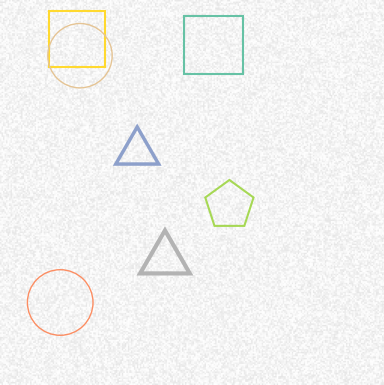[{"shape": "square", "thickness": 1.5, "radius": 0.38, "center": [0.554, 0.884]}, {"shape": "circle", "thickness": 1, "radius": 0.43, "center": [0.156, 0.214]}, {"shape": "triangle", "thickness": 2.5, "radius": 0.32, "center": [0.356, 0.606]}, {"shape": "pentagon", "thickness": 1.5, "radius": 0.33, "center": [0.596, 0.467]}, {"shape": "square", "thickness": 1.5, "radius": 0.37, "center": [0.2, 0.898]}, {"shape": "circle", "thickness": 1, "radius": 0.42, "center": [0.208, 0.855]}, {"shape": "triangle", "thickness": 3, "radius": 0.37, "center": [0.429, 0.327]}]